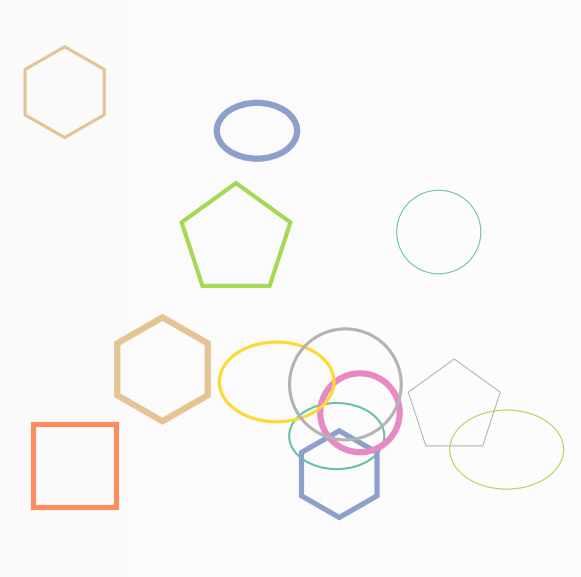[{"shape": "circle", "thickness": 0.5, "radius": 0.36, "center": [0.755, 0.597]}, {"shape": "oval", "thickness": 1, "radius": 0.41, "center": [0.579, 0.244]}, {"shape": "square", "thickness": 2.5, "radius": 0.36, "center": [0.128, 0.193]}, {"shape": "hexagon", "thickness": 2.5, "radius": 0.38, "center": [0.584, 0.178]}, {"shape": "oval", "thickness": 3, "radius": 0.35, "center": [0.442, 0.773]}, {"shape": "circle", "thickness": 3, "radius": 0.34, "center": [0.619, 0.284]}, {"shape": "oval", "thickness": 0.5, "radius": 0.49, "center": [0.872, 0.221]}, {"shape": "pentagon", "thickness": 2, "radius": 0.49, "center": [0.406, 0.584]}, {"shape": "oval", "thickness": 1.5, "radius": 0.49, "center": [0.476, 0.338]}, {"shape": "hexagon", "thickness": 3, "radius": 0.45, "center": [0.28, 0.36]}, {"shape": "hexagon", "thickness": 1.5, "radius": 0.39, "center": [0.111, 0.84]}, {"shape": "pentagon", "thickness": 0.5, "radius": 0.42, "center": [0.782, 0.294]}, {"shape": "circle", "thickness": 1.5, "radius": 0.48, "center": [0.594, 0.334]}]